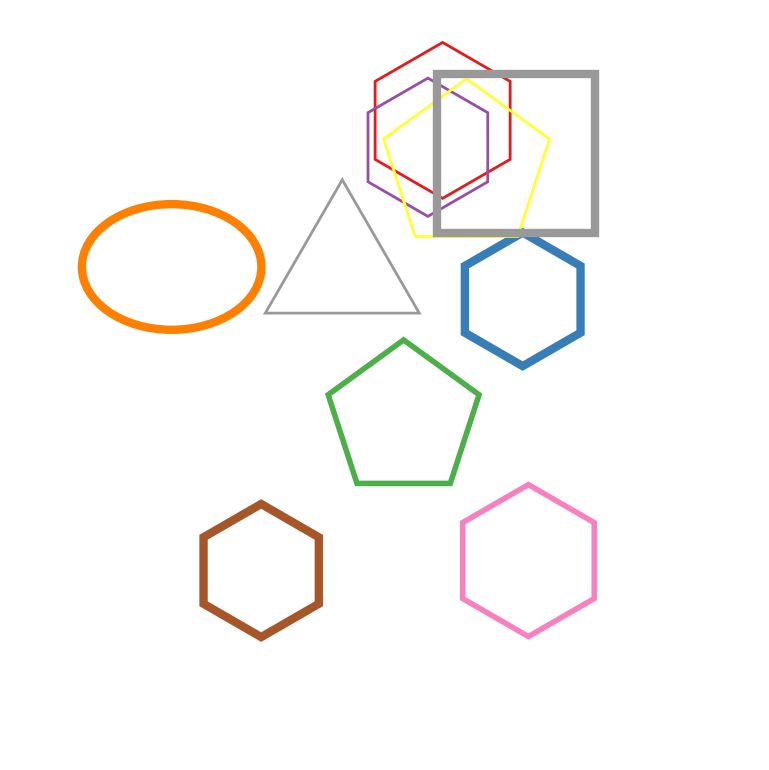[{"shape": "hexagon", "thickness": 1, "radius": 0.51, "center": [0.575, 0.844]}, {"shape": "hexagon", "thickness": 3, "radius": 0.43, "center": [0.679, 0.611]}, {"shape": "pentagon", "thickness": 2, "radius": 0.52, "center": [0.524, 0.455]}, {"shape": "hexagon", "thickness": 1, "radius": 0.45, "center": [0.556, 0.809]}, {"shape": "oval", "thickness": 3, "radius": 0.58, "center": [0.223, 0.653]}, {"shape": "pentagon", "thickness": 1, "radius": 0.57, "center": [0.606, 0.784]}, {"shape": "hexagon", "thickness": 3, "radius": 0.43, "center": [0.339, 0.259]}, {"shape": "hexagon", "thickness": 2, "radius": 0.49, "center": [0.686, 0.272]}, {"shape": "triangle", "thickness": 1, "radius": 0.58, "center": [0.445, 0.651]}, {"shape": "square", "thickness": 3, "radius": 0.51, "center": [0.67, 0.801]}]